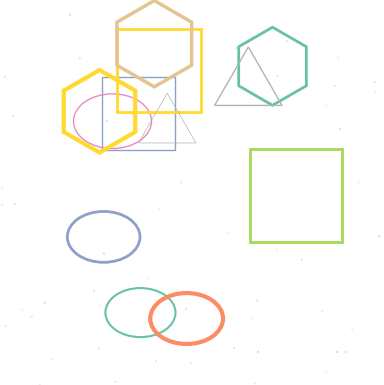[{"shape": "oval", "thickness": 1.5, "radius": 0.45, "center": [0.365, 0.188]}, {"shape": "hexagon", "thickness": 2, "radius": 0.51, "center": [0.708, 0.828]}, {"shape": "oval", "thickness": 3, "radius": 0.47, "center": [0.485, 0.173]}, {"shape": "oval", "thickness": 2, "radius": 0.47, "center": [0.269, 0.385]}, {"shape": "square", "thickness": 1, "radius": 0.47, "center": [0.36, 0.705]}, {"shape": "oval", "thickness": 1, "radius": 0.51, "center": [0.292, 0.685]}, {"shape": "square", "thickness": 2, "radius": 0.6, "center": [0.769, 0.492]}, {"shape": "square", "thickness": 2, "radius": 0.54, "center": [0.413, 0.817]}, {"shape": "hexagon", "thickness": 3, "radius": 0.54, "center": [0.258, 0.711]}, {"shape": "hexagon", "thickness": 2.5, "radius": 0.56, "center": [0.401, 0.886]}, {"shape": "triangle", "thickness": 1, "radius": 0.51, "center": [0.645, 0.777]}, {"shape": "triangle", "thickness": 0.5, "radius": 0.43, "center": [0.434, 0.672]}]